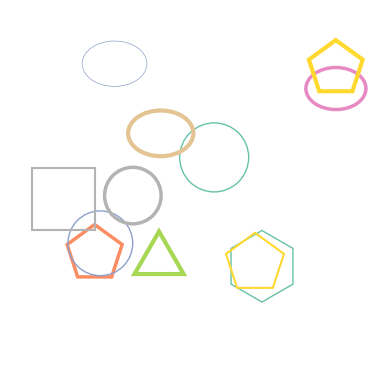[{"shape": "circle", "thickness": 1, "radius": 0.45, "center": [0.556, 0.591]}, {"shape": "hexagon", "thickness": 1, "radius": 0.46, "center": [0.68, 0.308]}, {"shape": "pentagon", "thickness": 2.5, "radius": 0.38, "center": [0.246, 0.342]}, {"shape": "circle", "thickness": 1, "radius": 0.42, "center": [0.261, 0.368]}, {"shape": "oval", "thickness": 0.5, "radius": 0.42, "center": [0.297, 0.834]}, {"shape": "oval", "thickness": 2.5, "radius": 0.39, "center": [0.872, 0.77]}, {"shape": "triangle", "thickness": 3, "radius": 0.37, "center": [0.413, 0.325]}, {"shape": "pentagon", "thickness": 3, "radius": 0.37, "center": [0.872, 0.822]}, {"shape": "pentagon", "thickness": 1.5, "radius": 0.4, "center": [0.662, 0.316]}, {"shape": "oval", "thickness": 3, "radius": 0.42, "center": [0.417, 0.654]}, {"shape": "square", "thickness": 1.5, "radius": 0.41, "center": [0.165, 0.483]}, {"shape": "circle", "thickness": 2.5, "radius": 0.37, "center": [0.345, 0.492]}]